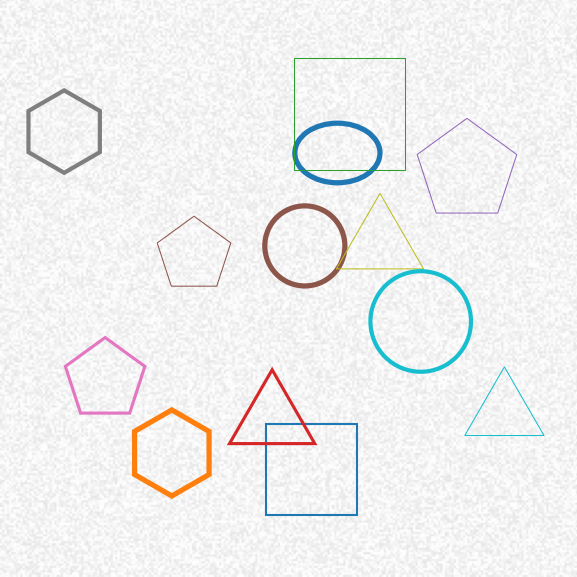[{"shape": "square", "thickness": 1, "radius": 0.39, "center": [0.54, 0.187]}, {"shape": "oval", "thickness": 2.5, "radius": 0.37, "center": [0.584, 0.734]}, {"shape": "hexagon", "thickness": 2.5, "radius": 0.37, "center": [0.298, 0.215]}, {"shape": "square", "thickness": 0.5, "radius": 0.48, "center": [0.605, 0.802]}, {"shape": "triangle", "thickness": 1.5, "radius": 0.43, "center": [0.471, 0.274]}, {"shape": "pentagon", "thickness": 0.5, "radius": 0.45, "center": [0.809, 0.704]}, {"shape": "pentagon", "thickness": 0.5, "radius": 0.33, "center": [0.336, 0.558]}, {"shape": "circle", "thickness": 2.5, "radius": 0.35, "center": [0.528, 0.573]}, {"shape": "pentagon", "thickness": 1.5, "radius": 0.36, "center": [0.182, 0.342]}, {"shape": "hexagon", "thickness": 2, "radius": 0.36, "center": [0.111, 0.771]}, {"shape": "triangle", "thickness": 0.5, "radius": 0.44, "center": [0.658, 0.577]}, {"shape": "triangle", "thickness": 0.5, "radius": 0.4, "center": [0.873, 0.285]}, {"shape": "circle", "thickness": 2, "radius": 0.44, "center": [0.729, 0.442]}]